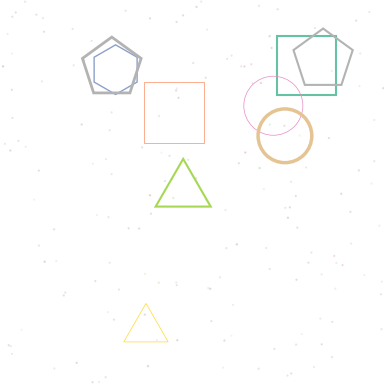[{"shape": "square", "thickness": 1.5, "radius": 0.38, "center": [0.796, 0.829]}, {"shape": "square", "thickness": 0.5, "radius": 0.39, "center": [0.452, 0.708]}, {"shape": "hexagon", "thickness": 1, "radius": 0.32, "center": [0.3, 0.819]}, {"shape": "circle", "thickness": 0.5, "radius": 0.38, "center": [0.71, 0.725]}, {"shape": "triangle", "thickness": 1.5, "radius": 0.41, "center": [0.476, 0.505]}, {"shape": "triangle", "thickness": 0.5, "radius": 0.33, "center": [0.379, 0.145]}, {"shape": "circle", "thickness": 2.5, "radius": 0.35, "center": [0.74, 0.647]}, {"shape": "pentagon", "thickness": 2, "radius": 0.4, "center": [0.29, 0.824]}, {"shape": "pentagon", "thickness": 1.5, "radius": 0.4, "center": [0.839, 0.845]}]